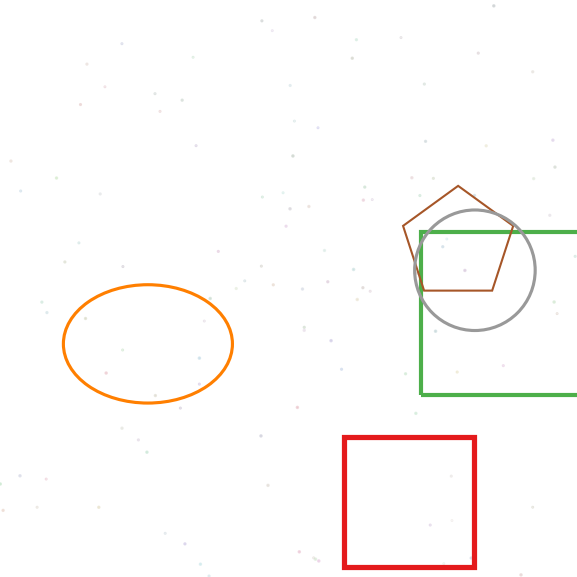[{"shape": "square", "thickness": 2.5, "radius": 0.56, "center": [0.708, 0.13]}, {"shape": "square", "thickness": 2, "radius": 0.71, "center": [0.871, 0.456]}, {"shape": "oval", "thickness": 1.5, "radius": 0.73, "center": [0.256, 0.404]}, {"shape": "pentagon", "thickness": 1, "radius": 0.5, "center": [0.793, 0.577]}, {"shape": "circle", "thickness": 1.5, "radius": 0.52, "center": [0.822, 0.531]}]